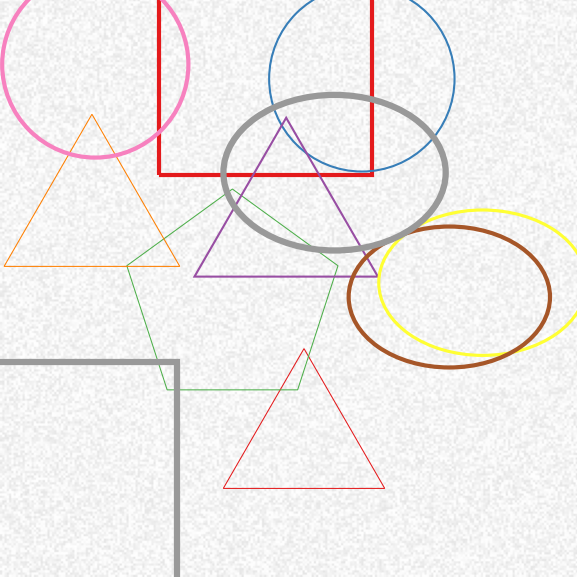[{"shape": "square", "thickness": 2, "radius": 0.92, "center": [0.46, 0.88]}, {"shape": "triangle", "thickness": 0.5, "radius": 0.81, "center": [0.526, 0.234]}, {"shape": "circle", "thickness": 1, "radius": 0.8, "center": [0.627, 0.863]}, {"shape": "pentagon", "thickness": 0.5, "radius": 0.96, "center": [0.402, 0.48]}, {"shape": "triangle", "thickness": 1, "radius": 0.92, "center": [0.496, 0.612]}, {"shape": "triangle", "thickness": 0.5, "radius": 0.88, "center": [0.159, 0.626]}, {"shape": "oval", "thickness": 1.5, "radius": 0.9, "center": [0.836, 0.51]}, {"shape": "oval", "thickness": 2, "radius": 0.87, "center": [0.778, 0.485]}, {"shape": "circle", "thickness": 2, "radius": 0.81, "center": [0.165, 0.887]}, {"shape": "oval", "thickness": 3, "radius": 0.96, "center": [0.579, 0.7]}, {"shape": "square", "thickness": 3, "radius": 0.96, "center": [0.114, 0.18]}]